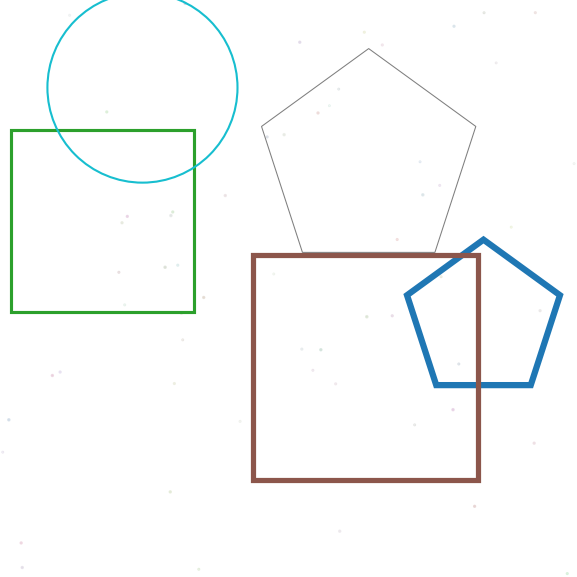[{"shape": "pentagon", "thickness": 3, "radius": 0.7, "center": [0.837, 0.445]}, {"shape": "square", "thickness": 1.5, "radius": 0.79, "center": [0.177, 0.617]}, {"shape": "square", "thickness": 2.5, "radius": 0.97, "center": [0.632, 0.362]}, {"shape": "pentagon", "thickness": 0.5, "radius": 0.98, "center": [0.638, 0.72]}, {"shape": "circle", "thickness": 1, "radius": 0.82, "center": [0.247, 0.847]}]